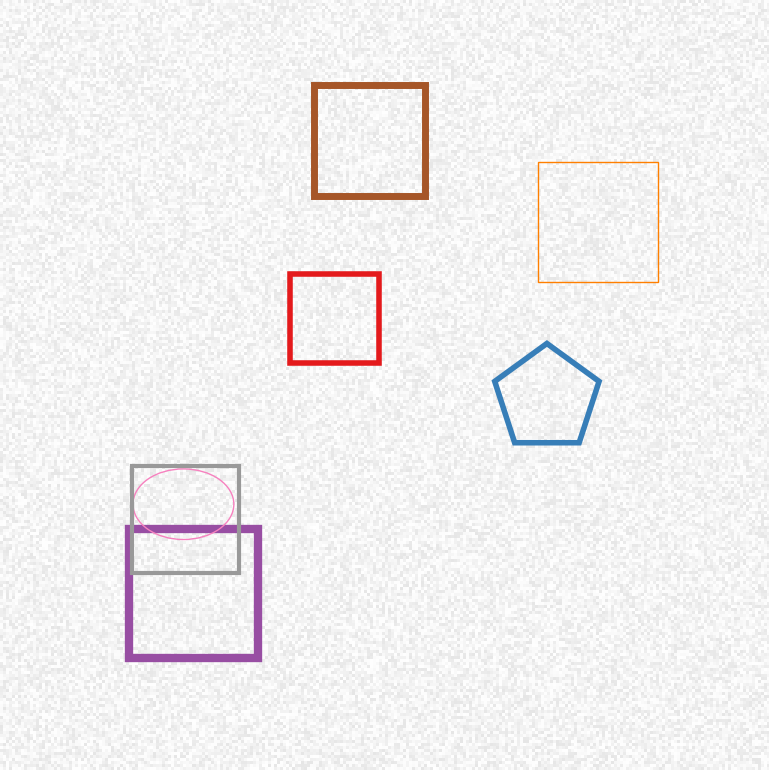[{"shape": "square", "thickness": 2, "radius": 0.29, "center": [0.434, 0.586]}, {"shape": "pentagon", "thickness": 2, "radius": 0.36, "center": [0.71, 0.483]}, {"shape": "square", "thickness": 3, "radius": 0.42, "center": [0.251, 0.23]}, {"shape": "square", "thickness": 0.5, "radius": 0.39, "center": [0.776, 0.712]}, {"shape": "square", "thickness": 2.5, "radius": 0.36, "center": [0.48, 0.818]}, {"shape": "oval", "thickness": 0.5, "radius": 0.33, "center": [0.238, 0.345]}, {"shape": "square", "thickness": 1.5, "radius": 0.35, "center": [0.24, 0.325]}]